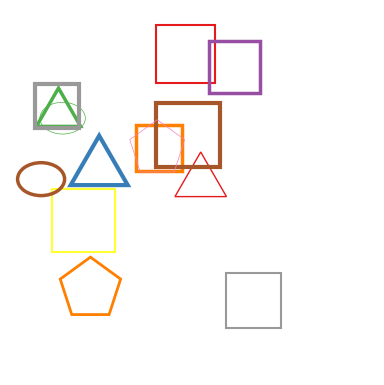[{"shape": "square", "thickness": 1.5, "radius": 0.38, "center": [0.482, 0.86]}, {"shape": "triangle", "thickness": 1, "radius": 0.39, "center": [0.521, 0.528]}, {"shape": "triangle", "thickness": 3, "radius": 0.43, "center": [0.258, 0.562]}, {"shape": "triangle", "thickness": 2.5, "radius": 0.33, "center": [0.152, 0.705]}, {"shape": "oval", "thickness": 0.5, "radius": 0.29, "center": [0.163, 0.693]}, {"shape": "square", "thickness": 2.5, "radius": 0.33, "center": [0.608, 0.826]}, {"shape": "pentagon", "thickness": 2, "radius": 0.41, "center": [0.235, 0.25]}, {"shape": "square", "thickness": 2.5, "radius": 0.3, "center": [0.414, 0.615]}, {"shape": "square", "thickness": 1.5, "radius": 0.41, "center": [0.218, 0.428]}, {"shape": "oval", "thickness": 2.5, "radius": 0.31, "center": [0.107, 0.535]}, {"shape": "square", "thickness": 3, "radius": 0.42, "center": [0.488, 0.649]}, {"shape": "pentagon", "thickness": 0.5, "radius": 0.37, "center": [0.408, 0.614]}, {"shape": "square", "thickness": 1.5, "radius": 0.36, "center": [0.659, 0.219]}, {"shape": "square", "thickness": 3, "radius": 0.29, "center": [0.148, 0.724]}]